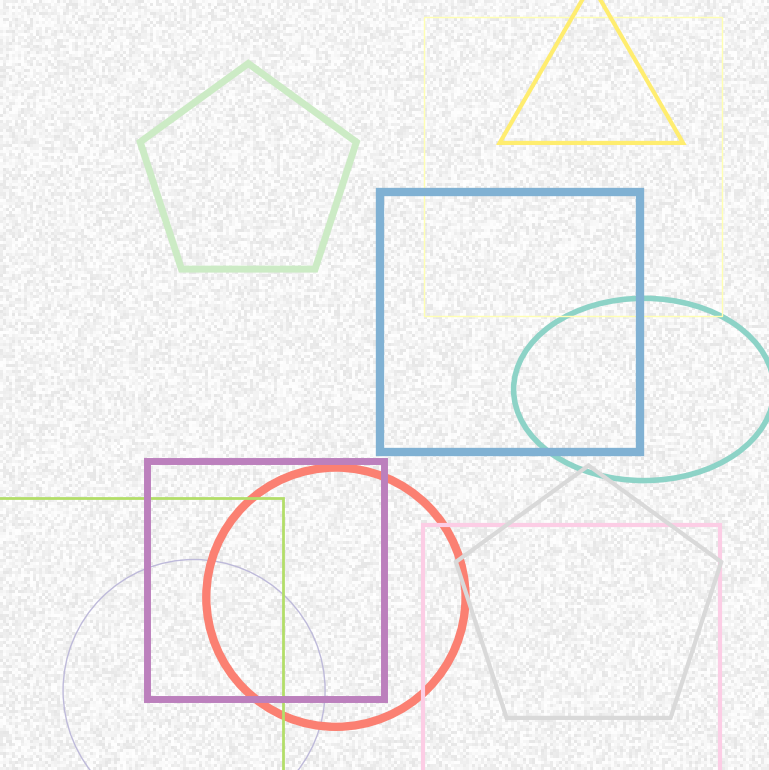[{"shape": "oval", "thickness": 2, "radius": 0.85, "center": [0.836, 0.494]}, {"shape": "square", "thickness": 0.5, "radius": 0.97, "center": [0.744, 0.784]}, {"shape": "circle", "thickness": 0.5, "radius": 0.85, "center": [0.252, 0.103]}, {"shape": "circle", "thickness": 3, "radius": 0.84, "center": [0.436, 0.224]}, {"shape": "square", "thickness": 3, "radius": 0.84, "center": [0.662, 0.582]}, {"shape": "square", "thickness": 1, "radius": 1.0, "center": [0.168, 0.154]}, {"shape": "square", "thickness": 1.5, "radius": 0.96, "center": [0.742, 0.125]}, {"shape": "pentagon", "thickness": 1.5, "radius": 0.91, "center": [0.764, 0.214]}, {"shape": "square", "thickness": 2.5, "radius": 0.77, "center": [0.345, 0.247]}, {"shape": "pentagon", "thickness": 2.5, "radius": 0.74, "center": [0.322, 0.77]}, {"shape": "triangle", "thickness": 1.5, "radius": 0.69, "center": [0.768, 0.883]}]